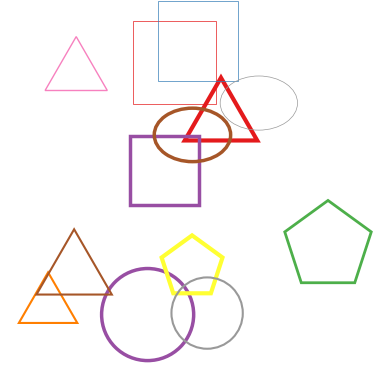[{"shape": "triangle", "thickness": 3, "radius": 0.54, "center": [0.574, 0.689]}, {"shape": "square", "thickness": 0.5, "radius": 0.54, "center": [0.453, 0.838]}, {"shape": "square", "thickness": 0.5, "radius": 0.52, "center": [0.514, 0.893]}, {"shape": "pentagon", "thickness": 2, "radius": 0.59, "center": [0.852, 0.361]}, {"shape": "circle", "thickness": 2.5, "radius": 0.6, "center": [0.383, 0.183]}, {"shape": "square", "thickness": 2.5, "radius": 0.45, "center": [0.427, 0.557]}, {"shape": "triangle", "thickness": 1.5, "radius": 0.44, "center": [0.125, 0.205]}, {"shape": "pentagon", "thickness": 3, "radius": 0.42, "center": [0.499, 0.305]}, {"shape": "triangle", "thickness": 1.5, "radius": 0.57, "center": [0.193, 0.291]}, {"shape": "oval", "thickness": 2.5, "radius": 0.5, "center": [0.5, 0.65]}, {"shape": "triangle", "thickness": 1, "radius": 0.47, "center": [0.198, 0.812]}, {"shape": "oval", "thickness": 0.5, "radius": 0.5, "center": [0.672, 0.732]}, {"shape": "circle", "thickness": 1.5, "radius": 0.46, "center": [0.538, 0.187]}]